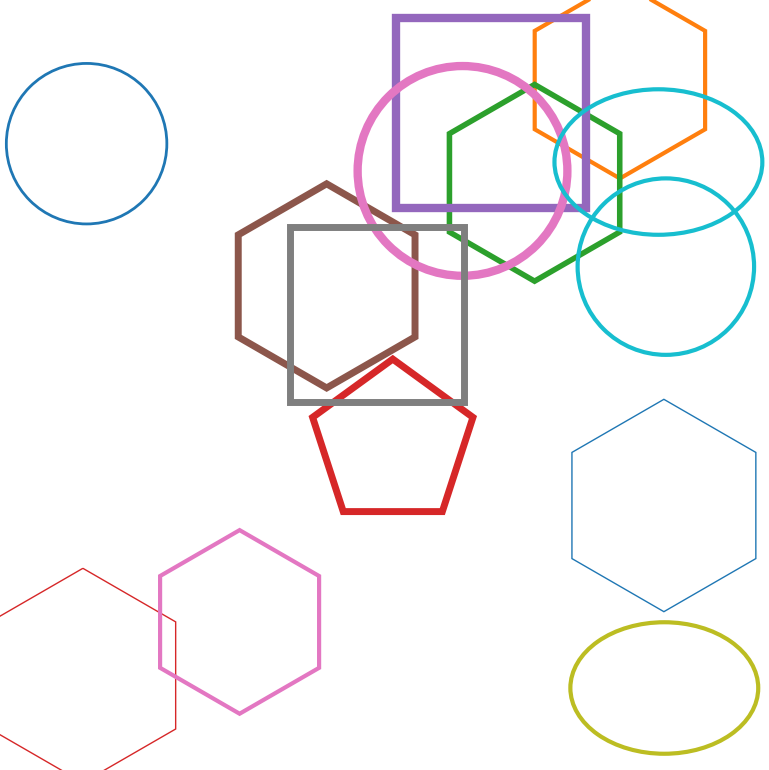[{"shape": "circle", "thickness": 1, "radius": 0.52, "center": [0.112, 0.813]}, {"shape": "hexagon", "thickness": 0.5, "radius": 0.69, "center": [0.862, 0.344]}, {"shape": "hexagon", "thickness": 1.5, "radius": 0.64, "center": [0.805, 0.896]}, {"shape": "hexagon", "thickness": 2, "radius": 0.64, "center": [0.694, 0.763]}, {"shape": "pentagon", "thickness": 2.5, "radius": 0.55, "center": [0.51, 0.424]}, {"shape": "hexagon", "thickness": 0.5, "radius": 0.7, "center": [0.108, 0.123]}, {"shape": "square", "thickness": 3, "radius": 0.62, "center": [0.638, 0.853]}, {"shape": "hexagon", "thickness": 2.5, "radius": 0.66, "center": [0.424, 0.629]}, {"shape": "circle", "thickness": 3, "radius": 0.68, "center": [0.601, 0.778]}, {"shape": "hexagon", "thickness": 1.5, "radius": 0.6, "center": [0.311, 0.192]}, {"shape": "square", "thickness": 2.5, "radius": 0.57, "center": [0.489, 0.592]}, {"shape": "oval", "thickness": 1.5, "radius": 0.61, "center": [0.863, 0.106]}, {"shape": "circle", "thickness": 1.5, "radius": 0.57, "center": [0.865, 0.654]}, {"shape": "oval", "thickness": 1.5, "radius": 0.67, "center": [0.855, 0.79]}]